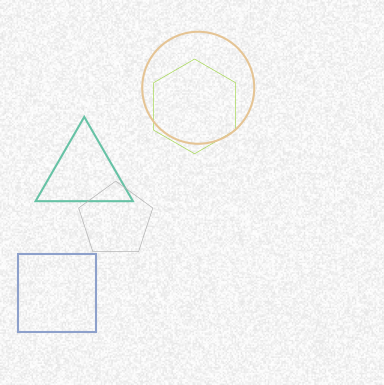[{"shape": "triangle", "thickness": 1.5, "radius": 0.73, "center": [0.219, 0.55]}, {"shape": "square", "thickness": 1.5, "radius": 0.5, "center": [0.147, 0.239]}, {"shape": "hexagon", "thickness": 0.5, "radius": 0.61, "center": [0.505, 0.724]}, {"shape": "circle", "thickness": 1.5, "radius": 0.73, "center": [0.515, 0.772]}, {"shape": "pentagon", "thickness": 0.5, "radius": 0.51, "center": [0.301, 0.428]}]